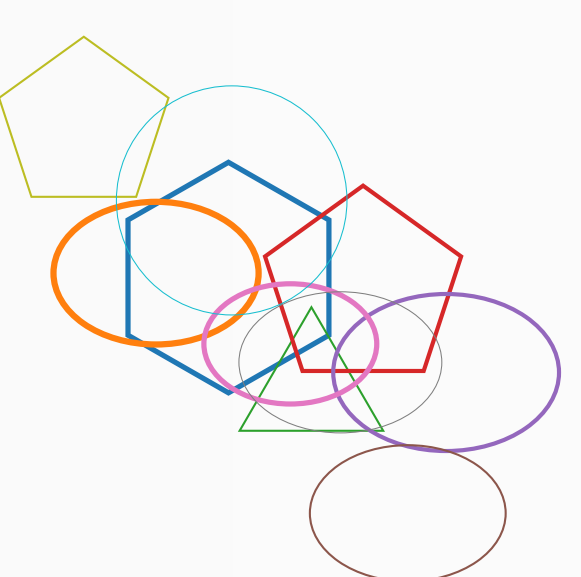[{"shape": "hexagon", "thickness": 2.5, "radius": 1.0, "center": [0.393, 0.518]}, {"shape": "oval", "thickness": 3, "radius": 0.88, "center": [0.268, 0.526]}, {"shape": "triangle", "thickness": 1, "radius": 0.71, "center": [0.536, 0.325]}, {"shape": "pentagon", "thickness": 2, "radius": 0.89, "center": [0.625, 0.5]}, {"shape": "oval", "thickness": 2, "radius": 0.97, "center": [0.768, 0.354]}, {"shape": "oval", "thickness": 1, "radius": 0.84, "center": [0.702, 0.11]}, {"shape": "oval", "thickness": 2.5, "radius": 0.74, "center": [0.499, 0.404]}, {"shape": "oval", "thickness": 0.5, "radius": 0.87, "center": [0.586, 0.372]}, {"shape": "pentagon", "thickness": 1, "radius": 0.77, "center": [0.144, 0.782]}, {"shape": "circle", "thickness": 0.5, "radius": 0.99, "center": [0.399, 0.652]}]